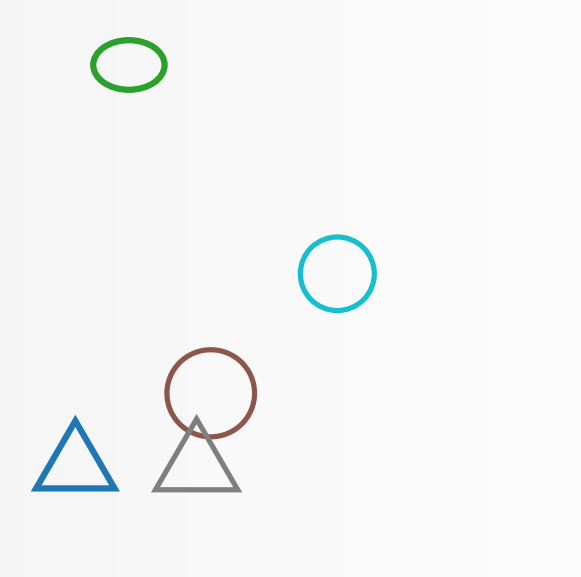[{"shape": "triangle", "thickness": 3, "radius": 0.39, "center": [0.13, 0.192]}, {"shape": "oval", "thickness": 3, "radius": 0.31, "center": [0.222, 0.887]}, {"shape": "circle", "thickness": 2.5, "radius": 0.38, "center": [0.363, 0.318]}, {"shape": "triangle", "thickness": 2.5, "radius": 0.41, "center": [0.338, 0.192]}, {"shape": "circle", "thickness": 2.5, "radius": 0.32, "center": [0.58, 0.525]}]